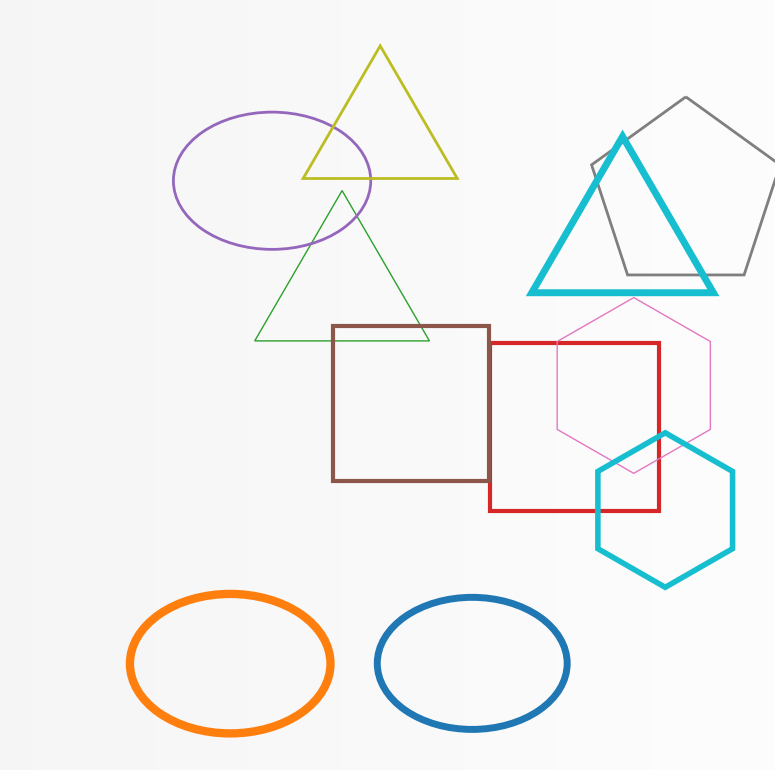[{"shape": "oval", "thickness": 2.5, "radius": 0.61, "center": [0.609, 0.138]}, {"shape": "oval", "thickness": 3, "radius": 0.65, "center": [0.297, 0.138]}, {"shape": "triangle", "thickness": 0.5, "radius": 0.65, "center": [0.441, 0.622]}, {"shape": "square", "thickness": 1.5, "radius": 0.54, "center": [0.741, 0.445]}, {"shape": "oval", "thickness": 1, "radius": 0.64, "center": [0.351, 0.765]}, {"shape": "square", "thickness": 1.5, "radius": 0.5, "center": [0.53, 0.476]}, {"shape": "hexagon", "thickness": 0.5, "radius": 0.57, "center": [0.818, 0.499]}, {"shape": "pentagon", "thickness": 1, "radius": 0.64, "center": [0.885, 0.746]}, {"shape": "triangle", "thickness": 1, "radius": 0.57, "center": [0.491, 0.826]}, {"shape": "hexagon", "thickness": 2, "radius": 0.5, "center": [0.858, 0.338]}, {"shape": "triangle", "thickness": 2.5, "radius": 0.68, "center": [0.803, 0.687]}]